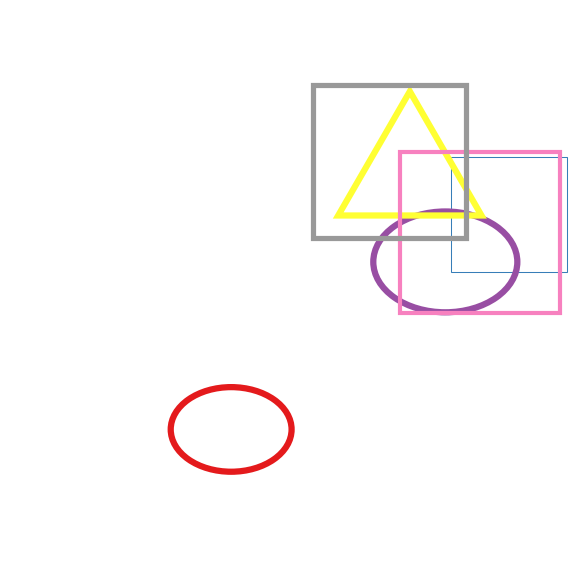[{"shape": "oval", "thickness": 3, "radius": 0.52, "center": [0.4, 0.256]}, {"shape": "square", "thickness": 0.5, "radius": 0.5, "center": [0.882, 0.628]}, {"shape": "oval", "thickness": 3, "radius": 0.62, "center": [0.771, 0.546]}, {"shape": "triangle", "thickness": 3, "radius": 0.72, "center": [0.71, 0.698]}, {"shape": "square", "thickness": 2, "radius": 0.69, "center": [0.832, 0.597]}, {"shape": "square", "thickness": 2.5, "radius": 0.66, "center": [0.675, 0.72]}]